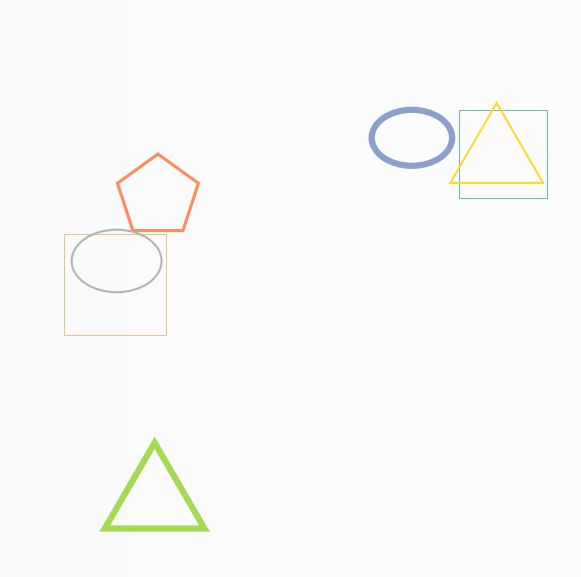[{"shape": "square", "thickness": 0.5, "radius": 0.38, "center": [0.866, 0.732]}, {"shape": "pentagon", "thickness": 1.5, "radius": 0.37, "center": [0.272, 0.659]}, {"shape": "oval", "thickness": 3, "radius": 0.35, "center": [0.709, 0.76]}, {"shape": "triangle", "thickness": 3, "radius": 0.5, "center": [0.266, 0.133]}, {"shape": "triangle", "thickness": 1, "radius": 0.46, "center": [0.855, 0.729]}, {"shape": "square", "thickness": 0.5, "radius": 0.44, "center": [0.198, 0.506]}, {"shape": "oval", "thickness": 1, "radius": 0.39, "center": [0.201, 0.547]}]